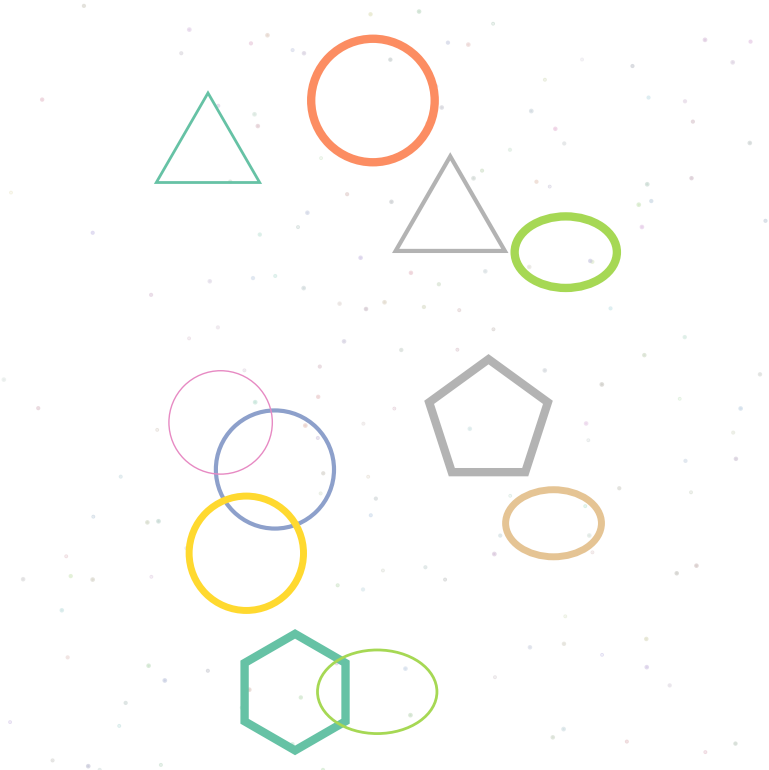[{"shape": "triangle", "thickness": 1, "radius": 0.39, "center": [0.27, 0.802]}, {"shape": "hexagon", "thickness": 3, "radius": 0.38, "center": [0.383, 0.101]}, {"shape": "circle", "thickness": 3, "radius": 0.4, "center": [0.484, 0.869]}, {"shape": "circle", "thickness": 1.5, "radius": 0.38, "center": [0.357, 0.39]}, {"shape": "circle", "thickness": 0.5, "radius": 0.34, "center": [0.287, 0.451]}, {"shape": "oval", "thickness": 1, "radius": 0.39, "center": [0.49, 0.102]}, {"shape": "oval", "thickness": 3, "radius": 0.33, "center": [0.735, 0.672]}, {"shape": "circle", "thickness": 2.5, "radius": 0.37, "center": [0.32, 0.281]}, {"shape": "oval", "thickness": 2.5, "radius": 0.31, "center": [0.719, 0.32]}, {"shape": "pentagon", "thickness": 3, "radius": 0.41, "center": [0.634, 0.452]}, {"shape": "triangle", "thickness": 1.5, "radius": 0.41, "center": [0.585, 0.715]}]